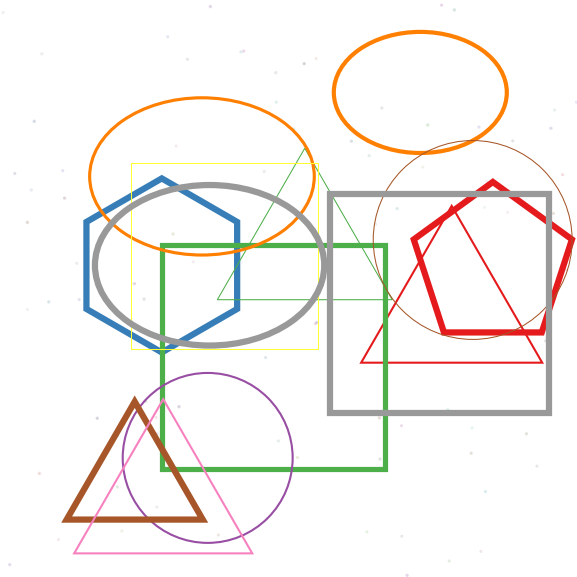[{"shape": "pentagon", "thickness": 3, "radius": 0.72, "center": [0.853, 0.54]}, {"shape": "triangle", "thickness": 1, "radius": 0.91, "center": [0.782, 0.462]}, {"shape": "hexagon", "thickness": 3, "radius": 0.75, "center": [0.28, 0.54]}, {"shape": "triangle", "thickness": 0.5, "radius": 0.87, "center": [0.528, 0.568]}, {"shape": "square", "thickness": 2.5, "radius": 0.97, "center": [0.473, 0.38]}, {"shape": "circle", "thickness": 1, "radius": 0.74, "center": [0.36, 0.206]}, {"shape": "oval", "thickness": 1.5, "radius": 0.97, "center": [0.35, 0.694]}, {"shape": "oval", "thickness": 2, "radius": 0.75, "center": [0.728, 0.839]}, {"shape": "square", "thickness": 0.5, "radius": 0.81, "center": [0.389, 0.556]}, {"shape": "circle", "thickness": 0.5, "radius": 0.86, "center": [0.818, 0.584]}, {"shape": "triangle", "thickness": 3, "radius": 0.68, "center": [0.233, 0.167]}, {"shape": "triangle", "thickness": 1, "radius": 0.89, "center": [0.283, 0.13]}, {"shape": "square", "thickness": 3, "radius": 0.95, "center": [0.761, 0.473]}, {"shape": "oval", "thickness": 3, "radius": 0.99, "center": [0.363, 0.54]}]